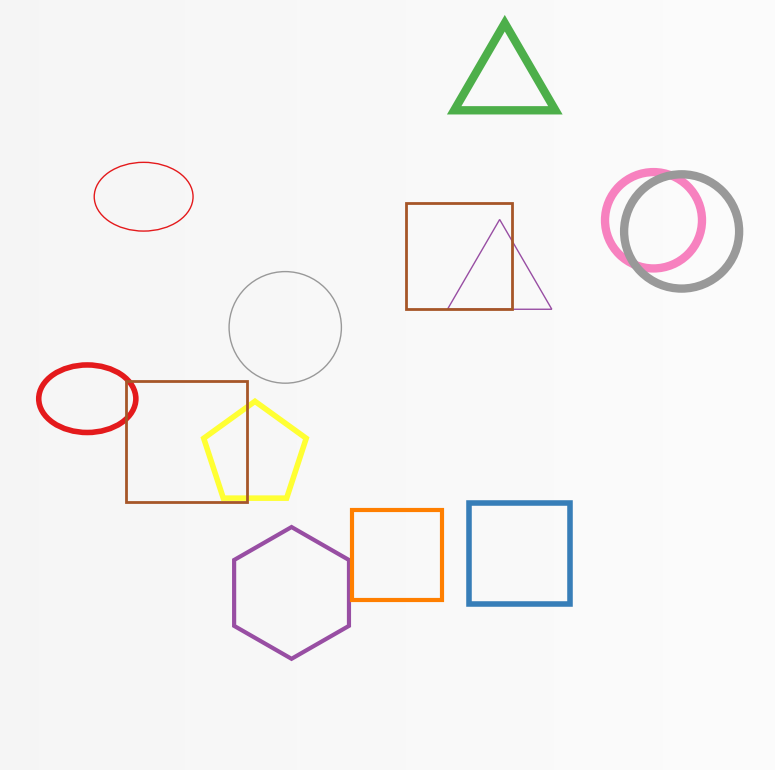[{"shape": "oval", "thickness": 2, "radius": 0.31, "center": [0.113, 0.482]}, {"shape": "oval", "thickness": 0.5, "radius": 0.32, "center": [0.185, 0.745]}, {"shape": "square", "thickness": 2, "radius": 0.33, "center": [0.67, 0.281]}, {"shape": "triangle", "thickness": 3, "radius": 0.38, "center": [0.651, 0.894]}, {"shape": "triangle", "thickness": 0.5, "radius": 0.39, "center": [0.645, 0.637]}, {"shape": "hexagon", "thickness": 1.5, "radius": 0.43, "center": [0.376, 0.23]}, {"shape": "square", "thickness": 1.5, "radius": 0.29, "center": [0.512, 0.279]}, {"shape": "pentagon", "thickness": 2, "radius": 0.35, "center": [0.329, 0.409]}, {"shape": "square", "thickness": 1, "radius": 0.39, "center": [0.241, 0.427]}, {"shape": "square", "thickness": 1, "radius": 0.34, "center": [0.592, 0.668]}, {"shape": "circle", "thickness": 3, "radius": 0.31, "center": [0.843, 0.714]}, {"shape": "circle", "thickness": 3, "radius": 0.37, "center": [0.88, 0.699]}, {"shape": "circle", "thickness": 0.5, "radius": 0.36, "center": [0.368, 0.575]}]